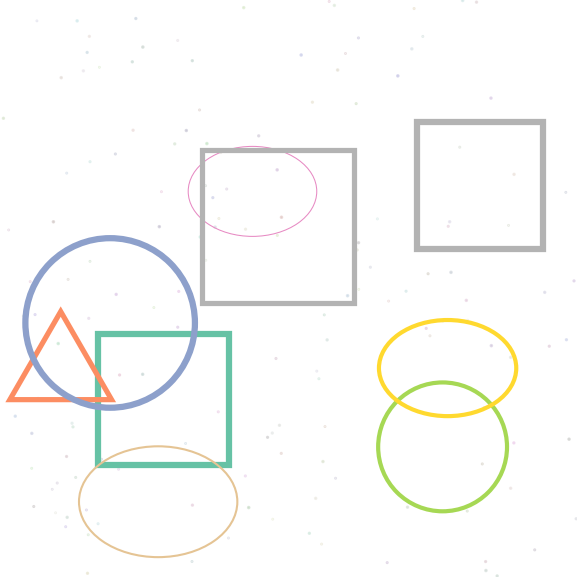[{"shape": "square", "thickness": 3, "radius": 0.57, "center": [0.283, 0.308]}, {"shape": "triangle", "thickness": 2.5, "radius": 0.51, "center": [0.105, 0.358]}, {"shape": "circle", "thickness": 3, "radius": 0.73, "center": [0.191, 0.44]}, {"shape": "oval", "thickness": 0.5, "radius": 0.56, "center": [0.437, 0.668]}, {"shape": "circle", "thickness": 2, "radius": 0.56, "center": [0.766, 0.225]}, {"shape": "oval", "thickness": 2, "radius": 0.59, "center": [0.775, 0.362]}, {"shape": "oval", "thickness": 1, "radius": 0.69, "center": [0.274, 0.13]}, {"shape": "square", "thickness": 3, "radius": 0.55, "center": [0.831, 0.678]}, {"shape": "square", "thickness": 2.5, "radius": 0.66, "center": [0.482, 0.606]}]